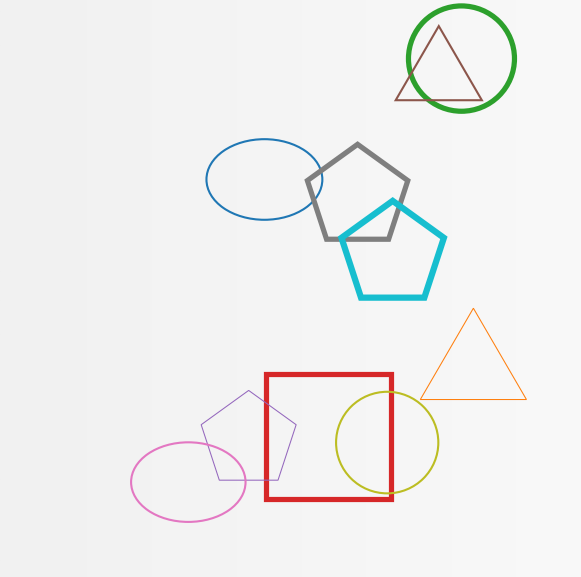[{"shape": "oval", "thickness": 1, "radius": 0.5, "center": [0.455, 0.688]}, {"shape": "triangle", "thickness": 0.5, "radius": 0.53, "center": [0.814, 0.36]}, {"shape": "circle", "thickness": 2.5, "radius": 0.46, "center": [0.794, 0.898]}, {"shape": "square", "thickness": 2.5, "radius": 0.54, "center": [0.566, 0.243]}, {"shape": "pentagon", "thickness": 0.5, "radius": 0.43, "center": [0.428, 0.237]}, {"shape": "triangle", "thickness": 1, "radius": 0.43, "center": [0.755, 0.868]}, {"shape": "oval", "thickness": 1, "radius": 0.49, "center": [0.324, 0.164]}, {"shape": "pentagon", "thickness": 2.5, "radius": 0.45, "center": [0.615, 0.658]}, {"shape": "circle", "thickness": 1, "radius": 0.44, "center": [0.666, 0.233]}, {"shape": "pentagon", "thickness": 3, "radius": 0.46, "center": [0.676, 0.559]}]